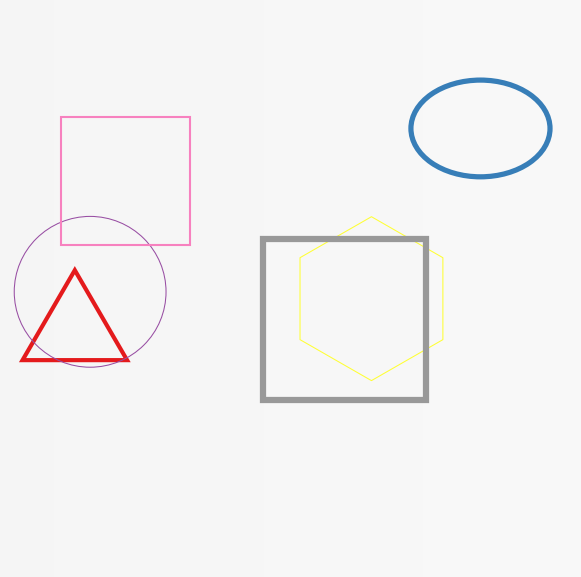[{"shape": "triangle", "thickness": 2, "radius": 0.52, "center": [0.129, 0.427]}, {"shape": "oval", "thickness": 2.5, "radius": 0.6, "center": [0.827, 0.777]}, {"shape": "circle", "thickness": 0.5, "radius": 0.65, "center": [0.155, 0.494]}, {"shape": "hexagon", "thickness": 0.5, "radius": 0.71, "center": [0.639, 0.482]}, {"shape": "square", "thickness": 1, "radius": 0.55, "center": [0.216, 0.686]}, {"shape": "square", "thickness": 3, "radius": 0.7, "center": [0.593, 0.446]}]